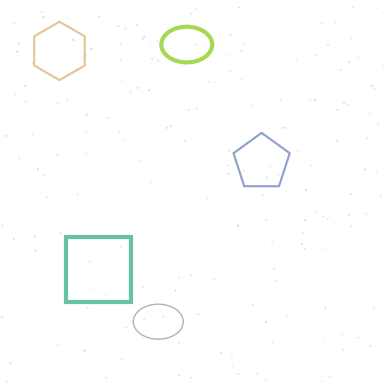[{"shape": "square", "thickness": 3, "radius": 0.42, "center": [0.256, 0.299]}, {"shape": "pentagon", "thickness": 1.5, "radius": 0.38, "center": [0.68, 0.578]}, {"shape": "oval", "thickness": 3, "radius": 0.33, "center": [0.485, 0.884]}, {"shape": "hexagon", "thickness": 1.5, "radius": 0.38, "center": [0.154, 0.868]}, {"shape": "oval", "thickness": 1, "radius": 0.32, "center": [0.411, 0.164]}]